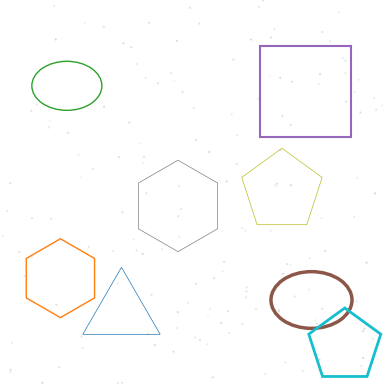[{"shape": "triangle", "thickness": 0.5, "radius": 0.58, "center": [0.316, 0.19]}, {"shape": "hexagon", "thickness": 1, "radius": 0.51, "center": [0.157, 0.277]}, {"shape": "oval", "thickness": 1, "radius": 0.45, "center": [0.174, 0.777]}, {"shape": "square", "thickness": 1.5, "radius": 0.59, "center": [0.793, 0.764]}, {"shape": "oval", "thickness": 2.5, "radius": 0.53, "center": [0.809, 0.221]}, {"shape": "hexagon", "thickness": 0.5, "radius": 0.59, "center": [0.462, 0.465]}, {"shape": "pentagon", "thickness": 0.5, "radius": 0.55, "center": [0.732, 0.505]}, {"shape": "pentagon", "thickness": 2, "radius": 0.49, "center": [0.896, 0.102]}]